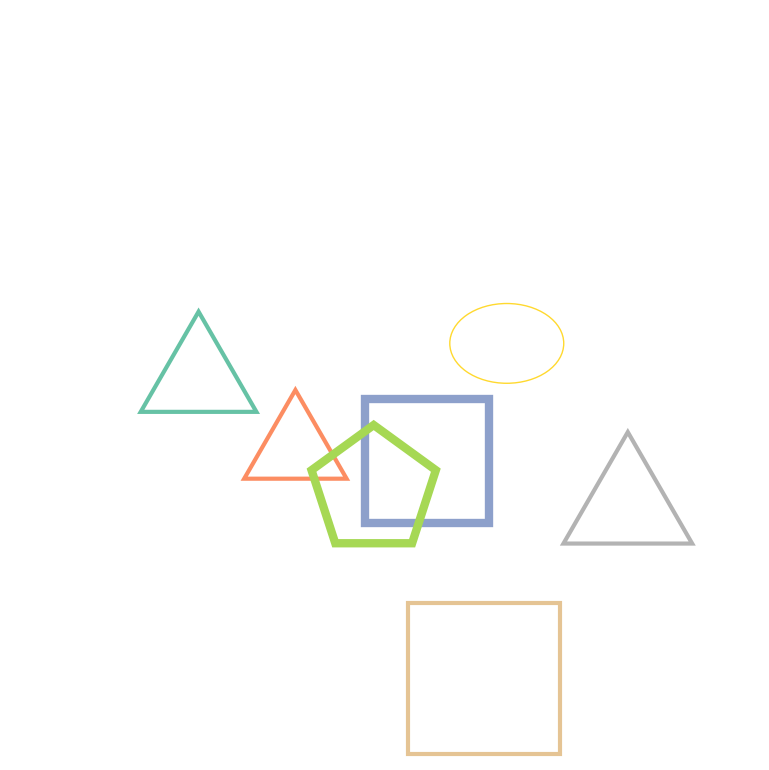[{"shape": "triangle", "thickness": 1.5, "radius": 0.43, "center": [0.258, 0.509]}, {"shape": "triangle", "thickness": 1.5, "radius": 0.38, "center": [0.384, 0.417]}, {"shape": "square", "thickness": 3, "radius": 0.4, "center": [0.554, 0.401]}, {"shape": "pentagon", "thickness": 3, "radius": 0.42, "center": [0.485, 0.363]}, {"shape": "oval", "thickness": 0.5, "radius": 0.37, "center": [0.658, 0.554]}, {"shape": "square", "thickness": 1.5, "radius": 0.49, "center": [0.629, 0.119]}, {"shape": "triangle", "thickness": 1.5, "radius": 0.48, "center": [0.815, 0.342]}]